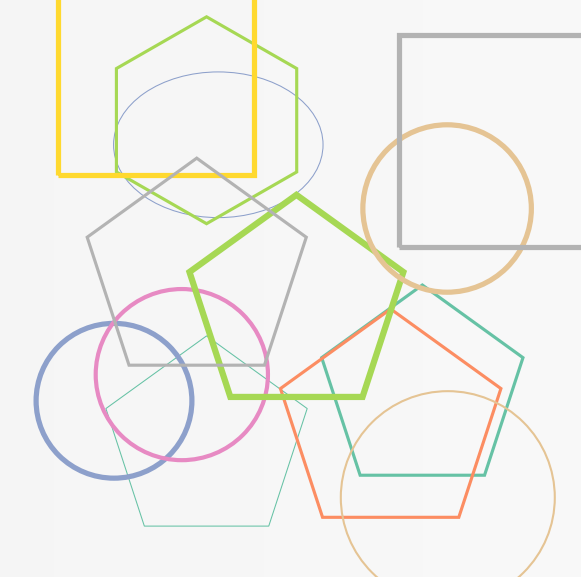[{"shape": "pentagon", "thickness": 0.5, "radius": 0.91, "center": [0.355, 0.235]}, {"shape": "pentagon", "thickness": 1.5, "radius": 0.91, "center": [0.727, 0.324]}, {"shape": "pentagon", "thickness": 1.5, "radius": 1.0, "center": [0.672, 0.265]}, {"shape": "circle", "thickness": 2.5, "radius": 0.67, "center": [0.196, 0.305]}, {"shape": "oval", "thickness": 0.5, "radius": 0.9, "center": [0.376, 0.748]}, {"shape": "circle", "thickness": 2, "radius": 0.74, "center": [0.313, 0.35]}, {"shape": "hexagon", "thickness": 1.5, "radius": 0.9, "center": [0.355, 0.791]}, {"shape": "pentagon", "thickness": 3, "radius": 0.97, "center": [0.51, 0.468]}, {"shape": "square", "thickness": 2.5, "radius": 0.84, "center": [0.268, 0.865]}, {"shape": "circle", "thickness": 2.5, "radius": 0.72, "center": [0.769, 0.638]}, {"shape": "circle", "thickness": 1, "radius": 0.92, "center": [0.77, 0.138]}, {"shape": "square", "thickness": 2.5, "radius": 0.92, "center": [0.869, 0.755]}, {"shape": "pentagon", "thickness": 1.5, "radius": 0.99, "center": [0.338, 0.527]}]